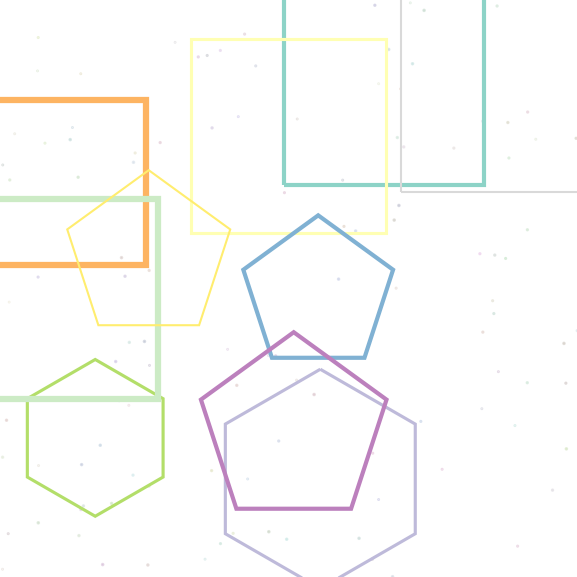[{"shape": "square", "thickness": 2, "radius": 0.87, "center": [0.665, 0.852]}, {"shape": "square", "thickness": 1.5, "radius": 0.84, "center": [0.5, 0.764]}, {"shape": "hexagon", "thickness": 1.5, "radius": 0.95, "center": [0.555, 0.17]}, {"shape": "pentagon", "thickness": 2, "radius": 0.68, "center": [0.551, 0.49]}, {"shape": "square", "thickness": 3, "radius": 0.72, "center": [0.11, 0.683]}, {"shape": "hexagon", "thickness": 1.5, "radius": 0.68, "center": [0.165, 0.241]}, {"shape": "square", "thickness": 1, "radius": 0.93, "center": [0.88, 0.853]}, {"shape": "pentagon", "thickness": 2, "radius": 0.84, "center": [0.509, 0.255]}, {"shape": "square", "thickness": 3, "radius": 0.86, "center": [0.101, 0.481]}, {"shape": "pentagon", "thickness": 1, "radius": 0.74, "center": [0.258, 0.556]}]